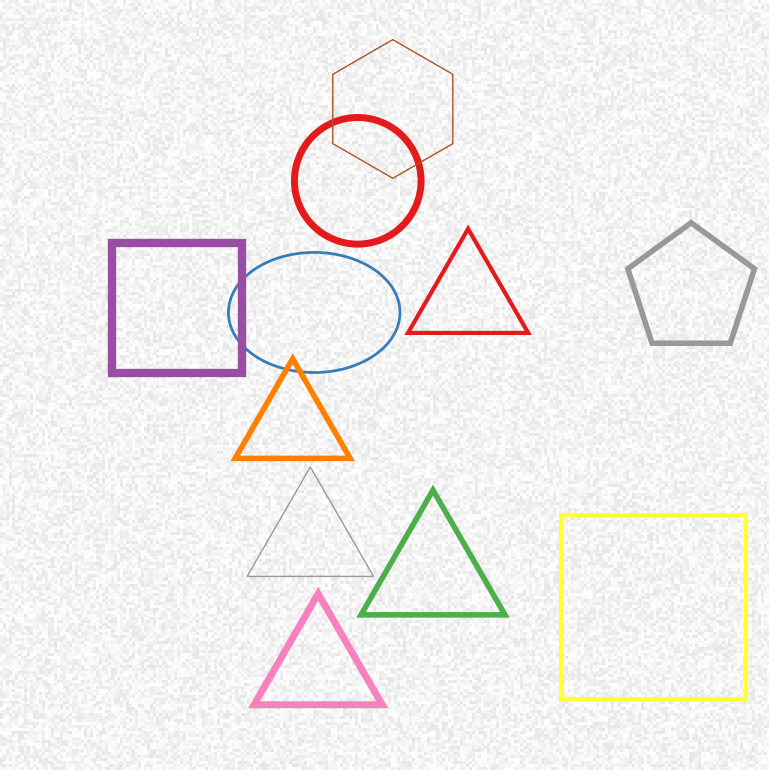[{"shape": "circle", "thickness": 2.5, "radius": 0.41, "center": [0.465, 0.765]}, {"shape": "triangle", "thickness": 1.5, "radius": 0.45, "center": [0.608, 0.613]}, {"shape": "oval", "thickness": 1, "radius": 0.56, "center": [0.408, 0.594]}, {"shape": "triangle", "thickness": 2, "radius": 0.54, "center": [0.562, 0.255]}, {"shape": "square", "thickness": 3, "radius": 0.42, "center": [0.23, 0.6]}, {"shape": "triangle", "thickness": 2, "radius": 0.43, "center": [0.38, 0.448]}, {"shape": "square", "thickness": 1.5, "radius": 0.6, "center": [0.849, 0.212]}, {"shape": "hexagon", "thickness": 0.5, "radius": 0.45, "center": [0.51, 0.858]}, {"shape": "triangle", "thickness": 2.5, "radius": 0.48, "center": [0.413, 0.133]}, {"shape": "pentagon", "thickness": 2, "radius": 0.43, "center": [0.898, 0.624]}, {"shape": "triangle", "thickness": 0.5, "radius": 0.47, "center": [0.403, 0.299]}]